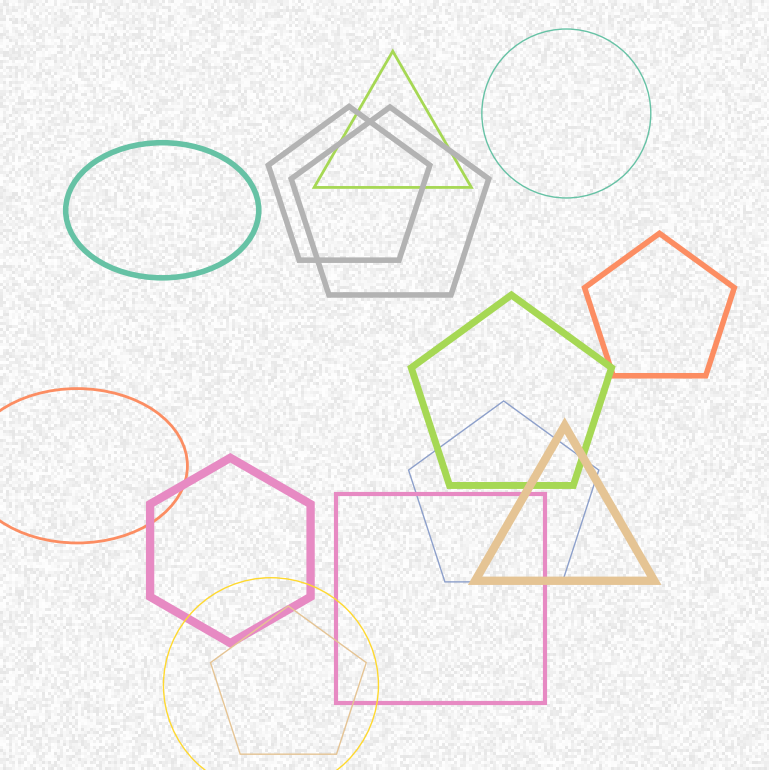[{"shape": "oval", "thickness": 2, "radius": 0.63, "center": [0.211, 0.727]}, {"shape": "circle", "thickness": 0.5, "radius": 0.55, "center": [0.735, 0.853]}, {"shape": "oval", "thickness": 1, "radius": 0.72, "center": [0.1, 0.395]}, {"shape": "pentagon", "thickness": 2, "radius": 0.51, "center": [0.856, 0.595]}, {"shape": "pentagon", "thickness": 0.5, "radius": 0.65, "center": [0.654, 0.349]}, {"shape": "hexagon", "thickness": 3, "radius": 0.6, "center": [0.299, 0.285]}, {"shape": "square", "thickness": 1.5, "radius": 0.68, "center": [0.572, 0.223]}, {"shape": "triangle", "thickness": 1, "radius": 0.59, "center": [0.51, 0.816]}, {"shape": "pentagon", "thickness": 2.5, "radius": 0.68, "center": [0.664, 0.48]}, {"shape": "circle", "thickness": 0.5, "radius": 0.7, "center": [0.352, 0.11]}, {"shape": "triangle", "thickness": 3, "radius": 0.67, "center": [0.733, 0.313]}, {"shape": "pentagon", "thickness": 0.5, "radius": 0.53, "center": [0.375, 0.107]}, {"shape": "pentagon", "thickness": 2, "radius": 0.67, "center": [0.506, 0.726]}, {"shape": "pentagon", "thickness": 2, "radius": 0.55, "center": [0.453, 0.751]}]